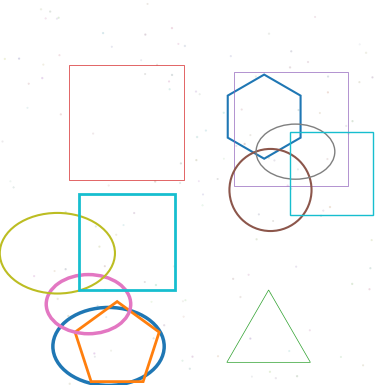[{"shape": "hexagon", "thickness": 1.5, "radius": 0.55, "center": [0.686, 0.697]}, {"shape": "oval", "thickness": 2.5, "radius": 0.72, "center": [0.282, 0.1]}, {"shape": "pentagon", "thickness": 2, "radius": 0.57, "center": [0.304, 0.102]}, {"shape": "triangle", "thickness": 0.5, "radius": 0.63, "center": [0.698, 0.122]}, {"shape": "square", "thickness": 0.5, "radius": 0.74, "center": [0.329, 0.683]}, {"shape": "square", "thickness": 0.5, "radius": 0.74, "center": [0.756, 0.664]}, {"shape": "circle", "thickness": 1.5, "radius": 0.53, "center": [0.703, 0.507]}, {"shape": "oval", "thickness": 2.5, "radius": 0.55, "center": [0.23, 0.21]}, {"shape": "oval", "thickness": 1, "radius": 0.51, "center": [0.767, 0.606]}, {"shape": "oval", "thickness": 1.5, "radius": 0.75, "center": [0.149, 0.342]}, {"shape": "square", "thickness": 1, "radius": 0.54, "center": [0.861, 0.549]}, {"shape": "square", "thickness": 2, "radius": 0.62, "center": [0.33, 0.373]}]